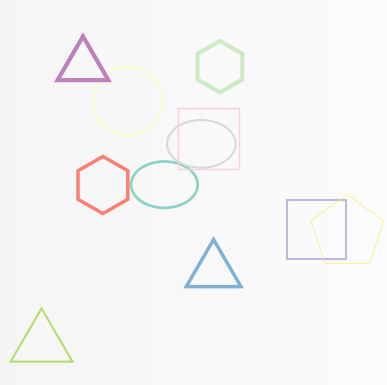[{"shape": "oval", "thickness": 2, "radius": 0.43, "center": [0.424, 0.52]}, {"shape": "circle", "thickness": 1, "radius": 0.44, "center": [0.329, 0.737]}, {"shape": "square", "thickness": 1.5, "radius": 0.38, "center": [0.817, 0.403]}, {"shape": "hexagon", "thickness": 2.5, "radius": 0.37, "center": [0.266, 0.519]}, {"shape": "triangle", "thickness": 2.5, "radius": 0.41, "center": [0.551, 0.296]}, {"shape": "triangle", "thickness": 1.5, "radius": 0.46, "center": [0.107, 0.107]}, {"shape": "square", "thickness": 1, "radius": 0.39, "center": [0.538, 0.64]}, {"shape": "oval", "thickness": 1.5, "radius": 0.44, "center": [0.52, 0.626]}, {"shape": "triangle", "thickness": 3, "radius": 0.38, "center": [0.214, 0.83]}, {"shape": "hexagon", "thickness": 3, "radius": 0.33, "center": [0.567, 0.827]}, {"shape": "pentagon", "thickness": 0.5, "radius": 0.49, "center": [0.896, 0.396]}]